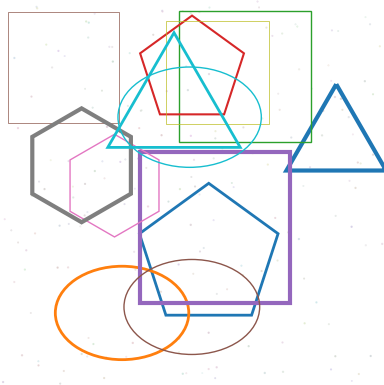[{"shape": "triangle", "thickness": 3, "radius": 0.75, "center": [0.873, 0.632]}, {"shape": "pentagon", "thickness": 2, "radius": 0.95, "center": [0.542, 0.335]}, {"shape": "oval", "thickness": 2, "radius": 0.87, "center": [0.317, 0.187]}, {"shape": "square", "thickness": 1, "radius": 0.85, "center": [0.637, 0.802]}, {"shape": "pentagon", "thickness": 1.5, "radius": 0.71, "center": [0.499, 0.818]}, {"shape": "square", "thickness": 3, "radius": 0.98, "center": [0.559, 0.41]}, {"shape": "square", "thickness": 0.5, "radius": 0.72, "center": [0.166, 0.824]}, {"shape": "oval", "thickness": 1, "radius": 0.88, "center": [0.498, 0.203]}, {"shape": "hexagon", "thickness": 1, "radius": 0.67, "center": [0.297, 0.518]}, {"shape": "hexagon", "thickness": 3, "radius": 0.74, "center": [0.212, 0.571]}, {"shape": "square", "thickness": 0.5, "radius": 0.67, "center": [0.565, 0.811]}, {"shape": "oval", "thickness": 1, "radius": 0.93, "center": [0.493, 0.696]}, {"shape": "triangle", "thickness": 2, "radius": 0.99, "center": [0.452, 0.716]}]